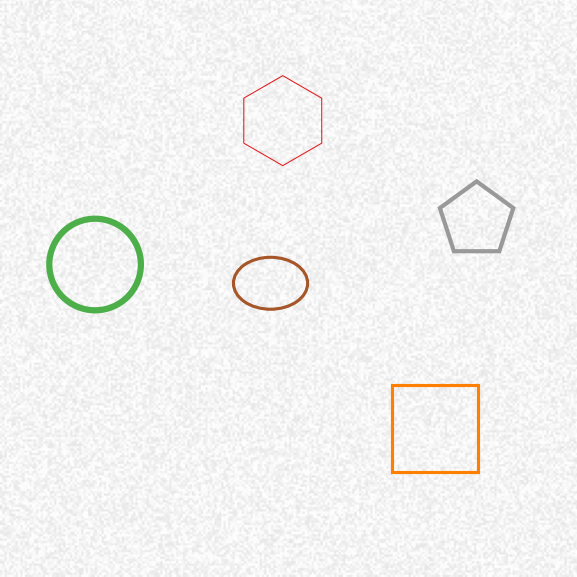[{"shape": "hexagon", "thickness": 0.5, "radius": 0.39, "center": [0.49, 0.79]}, {"shape": "circle", "thickness": 3, "radius": 0.4, "center": [0.165, 0.541]}, {"shape": "square", "thickness": 1.5, "radius": 0.37, "center": [0.753, 0.257]}, {"shape": "oval", "thickness": 1.5, "radius": 0.32, "center": [0.468, 0.509]}, {"shape": "pentagon", "thickness": 2, "radius": 0.33, "center": [0.825, 0.618]}]